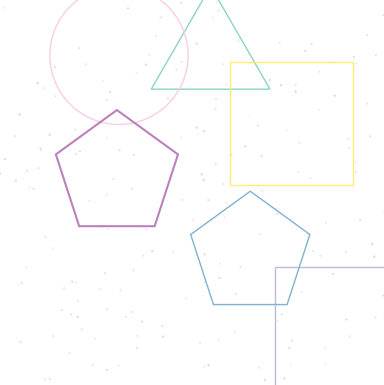[{"shape": "triangle", "thickness": 1, "radius": 0.89, "center": [0.547, 0.857]}, {"shape": "square", "thickness": 1, "radius": 0.87, "center": [0.887, 0.131]}, {"shape": "pentagon", "thickness": 1, "radius": 0.81, "center": [0.65, 0.341]}, {"shape": "circle", "thickness": 1, "radius": 0.9, "center": [0.309, 0.856]}, {"shape": "pentagon", "thickness": 1.5, "radius": 0.83, "center": [0.304, 0.547]}, {"shape": "square", "thickness": 1, "radius": 0.8, "center": [0.757, 0.679]}]